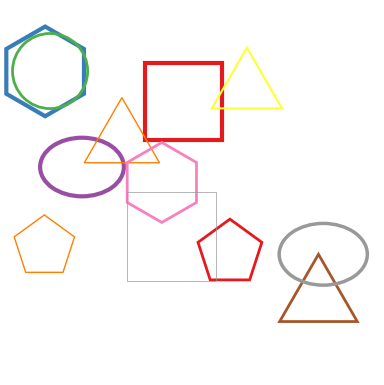[{"shape": "square", "thickness": 3, "radius": 0.5, "center": [0.476, 0.737]}, {"shape": "pentagon", "thickness": 2, "radius": 0.44, "center": [0.597, 0.344]}, {"shape": "hexagon", "thickness": 3, "radius": 0.58, "center": [0.117, 0.815]}, {"shape": "circle", "thickness": 2, "radius": 0.49, "center": [0.13, 0.815]}, {"shape": "oval", "thickness": 3, "radius": 0.54, "center": [0.213, 0.566]}, {"shape": "triangle", "thickness": 1, "radius": 0.56, "center": [0.317, 0.634]}, {"shape": "pentagon", "thickness": 1, "radius": 0.41, "center": [0.115, 0.359]}, {"shape": "triangle", "thickness": 1.5, "radius": 0.53, "center": [0.641, 0.771]}, {"shape": "triangle", "thickness": 2, "radius": 0.58, "center": [0.827, 0.223]}, {"shape": "hexagon", "thickness": 2, "radius": 0.52, "center": [0.42, 0.526]}, {"shape": "oval", "thickness": 2.5, "radius": 0.57, "center": [0.84, 0.34]}, {"shape": "square", "thickness": 0.5, "radius": 0.57, "center": [0.445, 0.385]}]